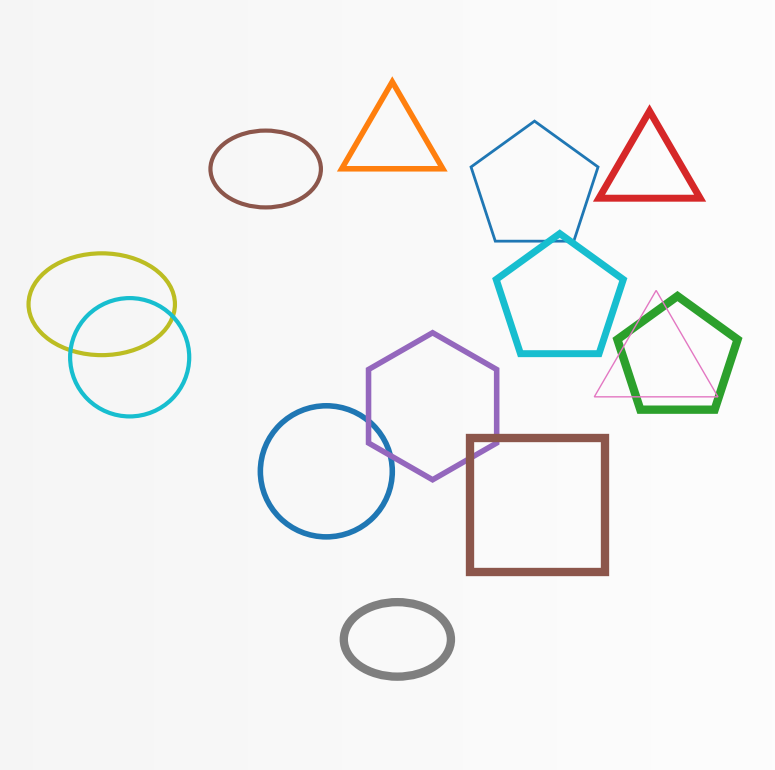[{"shape": "pentagon", "thickness": 1, "radius": 0.43, "center": [0.69, 0.757]}, {"shape": "circle", "thickness": 2, "radius": 0.43, "center": [0.421, 0.388]}, {"shape": "triangle", "thickness": 2, "radius": 0.38, "center": [0.506, 0.818]}, {"shape": "pentagon", "thickness": 3, "radius": 0.41, "center": [0.874, 0.534]}, {"shape": "triangle", "thickness": 2.5, "radius": 0.38, "center": [0.838, 0.78]}, {"shape": "hexagon", "thickness": 2, "radius": 0.48, "center": [0.558, 0.472]}, {"shape": "oval", "thickness": 1.5, "radius": 0.36, "center": [0.343, 0.781]}, {"shape": "square", "thickness": 3, "radius": 0.44, "center": [0.694, 0.344]}, {"shape": "triangle", "thickness": 0.5, "radius": 0.46, "center": [0.847, 0.531]}, {"shape": "oval", "thickness": 3, "radius": 0.35, "center": [0.513, 0.17]}, {"shape": "oval", "thickness": 1.5, "radius": 0.47, "center": [0.131, 0.605]}, {"shape": "pentagon", "thickness": 2.5, "radius": 0.43, "center": [0.722, 0.61]}, {"shape": "circle", "thickness": 1.5, "radius": 0.38, "center": [0.167, 0.536]}]